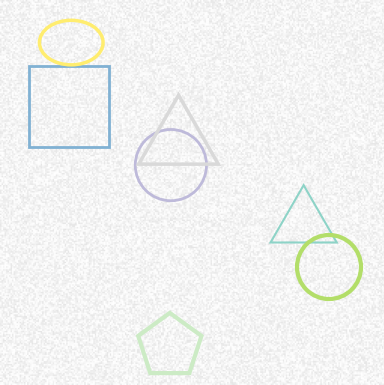[{"shape": "triangle", "thickness": 1.5, "radius": 0.5, "center": [0.789, 0.42]}, {"shape": "circle", "thickness": 2, "radius": 0.46, "center": [0.444, 0.571]}, {"shape": "square", "thickness": 2, "radius": 0.53, "center": [0.179, 0.723]}, {"shape": "circle", "thickness": 3, "radius": 0.42, "center": [0.855, 0.306]}, {"shape": "triangle", "thickness": 2.5, "radius": 0.6, "center": [0.464, 0.633]}, {"shape": "pentagon", "thickness": 3, "radius": 0.43, "center": [0.441, 0.101]}, {"shape": "oval", "thickness": 2.5, "radius": 0.41, "center": [0.185, 0.889]}]